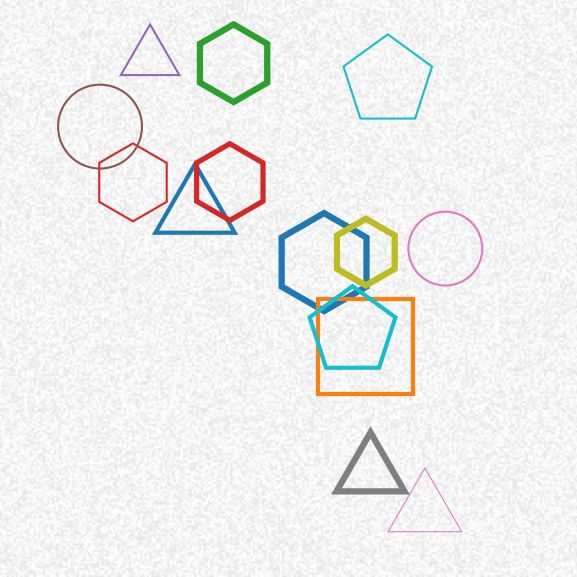[{"shape": "hexagon", "thickness": 3, "radius": 0.42, "center": [0.561, 0.545]}, {"shape": "triangle", "thickness": 2, "radius": 0.4, "center": [0.338, 0.636]}, {"shape": "square", "thickness": 2, "radius": 0.41, "center": [0.632, 0.399]}, {"shape": "hexagon", "thickness": 3, "radius": 0.34, "center": [0.404, 0.89]}, {"shape": "hexagon", "thickness": 1, "radius": 0.34, "center": [0.23, 0.683]}, {"shape": "hexagon", "thickness": 2.5, "radius": 0.33, "center": [0.398, 0.684]}, {"shape": "triangle", "thickness": 1, "radius": 0.29, "center": [0.26, 0.898]}, {"shape": "circle", "thickness": 1, "radius": 0.36, "center": [0.173, 0.78]}, {"shape": "circle", "thickness": 1, "radius": 0.32, "center": [0.771, 0.569]}, {"shape": "triangle", "thickness": 0.5, "radius": 0.37, "center": [0.736, 0.115]}, {"shape": "triangle", "thickness": 3, "radius": 0.34, "center": [0.642, 0.182]}, {"shape": "hexagon", "thickness": 3, "radius": 0.29, "center": [0.633, 0.563]}, {"shape": "pentagon", "thickness": 1, "radius": 0.4, "center": [0.671, 0.859]}, {"shape": "pentagon", "thickness": 2, "radius": 0.39, "center": [0.61, 0.425]}]